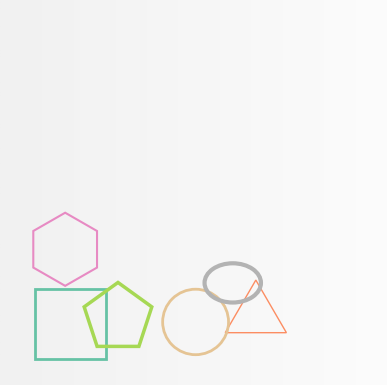[{"shape": "square", "thickness": 2, "radius": 0.46, "center": [0.182, 0.158]}, {"shape": "triangle", "thickness": 1, "radius": 0.46, "center": [0.66, 0.181]}, {"shape": "hexagon", "thickness": 1.5, "radius": 0.47, "center": [0.168, 0.353]}, {"shape": "pentagon", "thickness": 2.5, "radius": 0.46, "center": [0.304, 0.175]}, {"shape": "circle", "thickness": 2, "radius": 0.43, "center": [0.505, 0.164]}, {"shape": "oval", "thickness": 3, "radius": 0.36, "center": [0.601, 0.265]}]